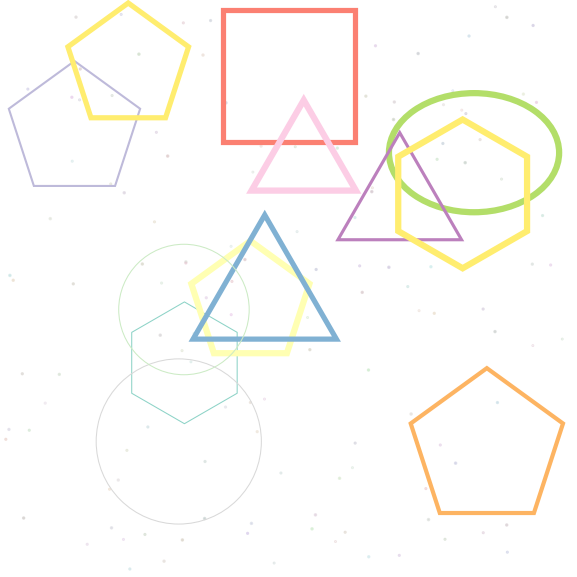[{"shape": "hexagon", "thickness": 0.5, "radius": 0.53, "center": [0.319, 0.371]}, {"shape": "pentagon", "thickness": 3, "radius": 0.54, "center": [0.434, 0.475]}, {"shape": "pentagon", "thickness": 1, "radius": 0.6, "center": [0.129, 0.774]}, {"shape": "square", "thickness": 2.5, "radius": 0.57, "center": [0.5, 0.867]}, {"shape": "triangle", "thickness": 2.5, "radius": 0.72, "center": [0.458, 0.484]}, {"shape": "pentagon", "thickness": 2, "radius": 0.69, "center": [0.843, 0.223]}, {"shape": "oval", "thickness": 3, "radius": 0.74, "center": [0.821, 0.735]}, {"shape": "triangle", "thickness": 3, "radius": 0.52, "center": [0.526, 0.721]}, {"shape": "circle", "thickness": 0.5, "radius": 0.72, "center": [0.31, 0.235]}, {"shape": "triangle", "thickness": 1.5, "radius": 0.62, "center": [0.692, 0.646]}, {"shape": "circle", "thickness": 0.5, "radius": 0.56, "center": [0.319, 0.463]}, {"shape": "hexagon", "thickness": 3, "radius": 0.64, "center": [0.801, 0.663]}, {"shape": "pentagon", "thickness": 2.5, "radius": 0.55, "center": [0.222, 0.884]}]